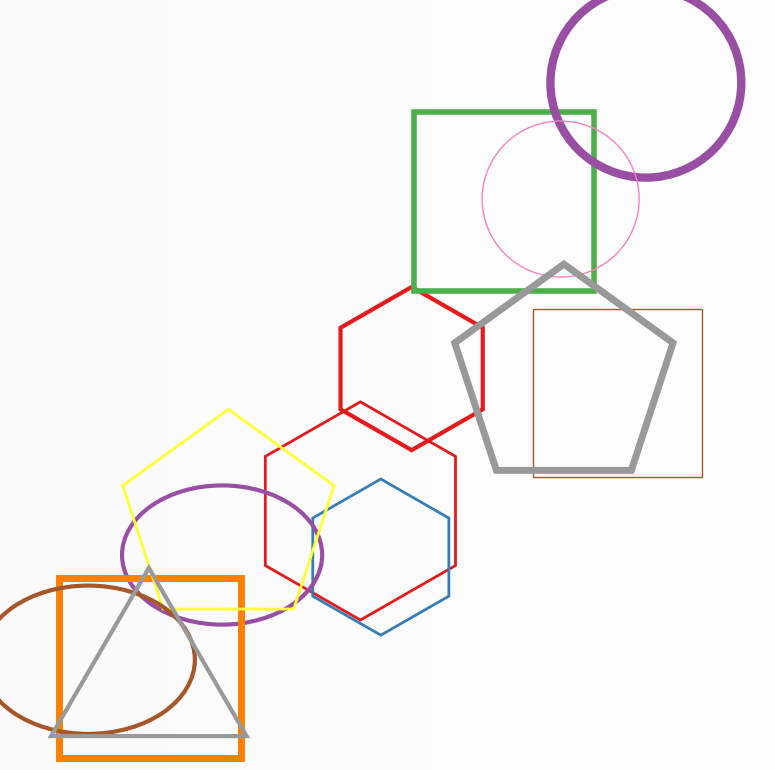[{"shape": "hexagon", "thickness": 1.5, "radius": 0.53, "center": [0.531, 0.521]}, {"shape": "hexagon", "thickness": 1, "radius": 0.71, "center": [0.465, 0.336]}, {"shape": "hexagon", "thickness": 1, "radius": 0.51, "center": [0.491, 0.276]}, {"shape": "square", "thickness": 2, "radius": 0.58, "center": [0.65, 0.738]}, {"shape": "circle", "thickness": 3, "radius": 0.62, "center": [0.833, 0.892]}, {"shape": "oval", "thickness": 1.5, "radius": 0.65, "center": [0.287, 0.279]}, {"shape": "square", "thickness": 2.5, "radius": 0.59, "center": [0.194, 0.132]}, {"shape": "pentagon", "thickness": 1, "radius": 0.72, "center": [0.295, 0.325]}, {"shape": "square", "thickness": 0.5, "radius": 0.55, "center": [0.797, 0.49]}, {"shape": "oval", "thickness": 1.5, "radius": 0.69, "center": [0.114, 0.143]}, {"shape": "circle", "thickness": 0.5, "radius": 0.51, "center": [0.723, 0.742]}, {"shape": "triangle", "thickness": 1.5, "radius": 0.73, "center": [0.192, 0.117]}, {"shape": "pentagon", "thickness": 2.5, "radius": 0.74, "center": [0.728, 0.509]}]